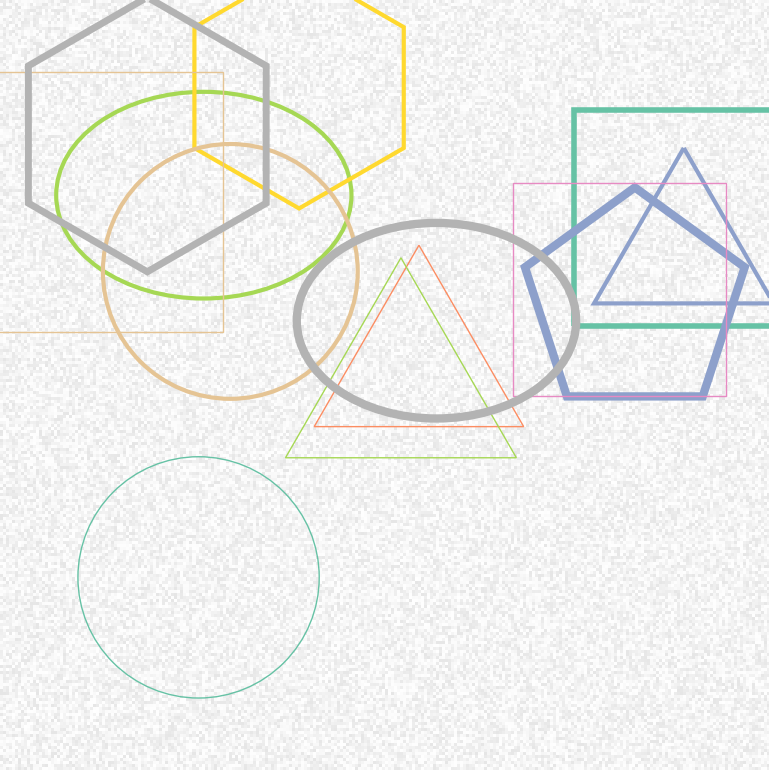[{"shape": "circle", "thickness": 0.5, "radius": 0.78, "center": [0.258, 0.25]}, {"shape": "square", "thickness": 2, "radius": 0.7, "center": [0.886, 0.717]}, {"shape": "triangle", "thickness": 0.5, "radius": 0.79, "center": [0.544, 0.524]}, {"shape": "triangle", "thickness": 1.5, "radius": 0.67, "center": [0.888, 0.673]}, {"shape": "pentagon", "thickness": 3, "radius": 0.75, "center": [0.824, 0.607]}, {"shape": "square", "thickness": 0.5, "radius": 0.69, "center": [0.805, 0.624]}, {"shape": "triangle", "thickness": 0.5, "radius": 0.87, "center": [0.521, 0.492]}, {"shape": "oval", "thickness": 1.5, "radius": 0.96, "center": [0.265, 0.747]}, {"shape": "hexagon", "thickness": 1.5, "radius": 0.78, "center": [0.388, 0.886]}, {"shape": "circle", "thickness": 1.5, "radius": 0.83, "center": [0.299, 0.648]}, {"shape": "square", "thickness": 0.5, "radius": 0.85, "center": [0.12, 0.738]}, {"shape": "hexagon", "thickness": 2.5, "radius": 0.89, "center": [0.191, 0.825]}, {"shape": "oval", "thickness": 3, "radius": 0.91, "center": [0.567, 0.584]}]